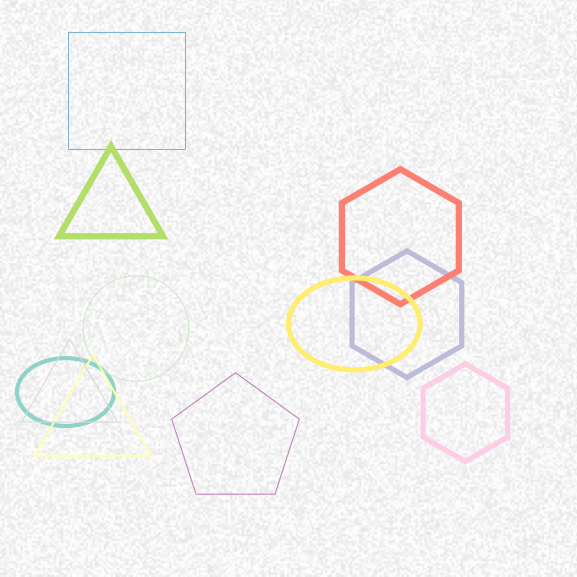[{"shape": "oval", "thickness": 2, "radius": 0.42, "center": [0.113, 0.32]}, {"shape": "triangle", "thickness": 1, "radius": 0.58, "center": [0.161, 0.268]}, {"shape": "hexagon", "thickness": 2.5, "radius": 0.55, "center": [0.705, 0.455]}, {"shape": "hexagon", "thickness": 3, "radius": 0.58, "center": [0.693, 0.589]}, {"shape": "square", "thickness": 0.5, "radius": 0.51, "center": [0.22, 0.842]}, {"shape": "triangle", "thickness": 3, "radius": 0.52, "center": [0.192, 0.642]}, {"shape": "hexagon", "thickness": 2.5, "radius": 0.42, "center": [0.806, 0.284]}, {"shape": "triangle", "thickness": 0.5, "radius": 0.48, "center": [0.12, 0.316]}, {"shape": "pentagon", "thickness": 0.5, "radius": 0.58, "center": [0.408, 0.237]}, {"shape": "circle", "thickness": 0.5, "radius": 0.46, "center": [0.236, 0.43]}, {"shape": "oval", "thickness": 2.5, "radius": 0.57, "center": [0.614, 0.438]}]